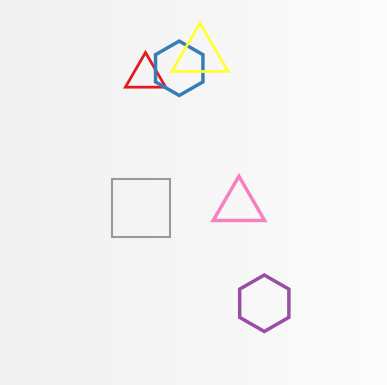[{"shape": "triangle", "thickness": 2, "radius": 0.3, "center": [0.376, 0.804]}, {"shape": "hexagon", "thickness": 2.5, "radius": 0.35, "center": [0.463, 0.823]}, {"shape": "hexagon", "thickness": 2.5, "radius": 0.37, "center": [0.682, 0.212]}, {"shape": "triangle", "thickness": 2, "radius": 0.42, "center": [0.516, 0.856]}, {"shape": "triangle", "thickness": 2.5, "radius": 0.38, "center": [0.617, 0.466]}, {"shape": "square", "thickness": 1.5, "radius": 0.38, "center": [0.363, 0.46]}]